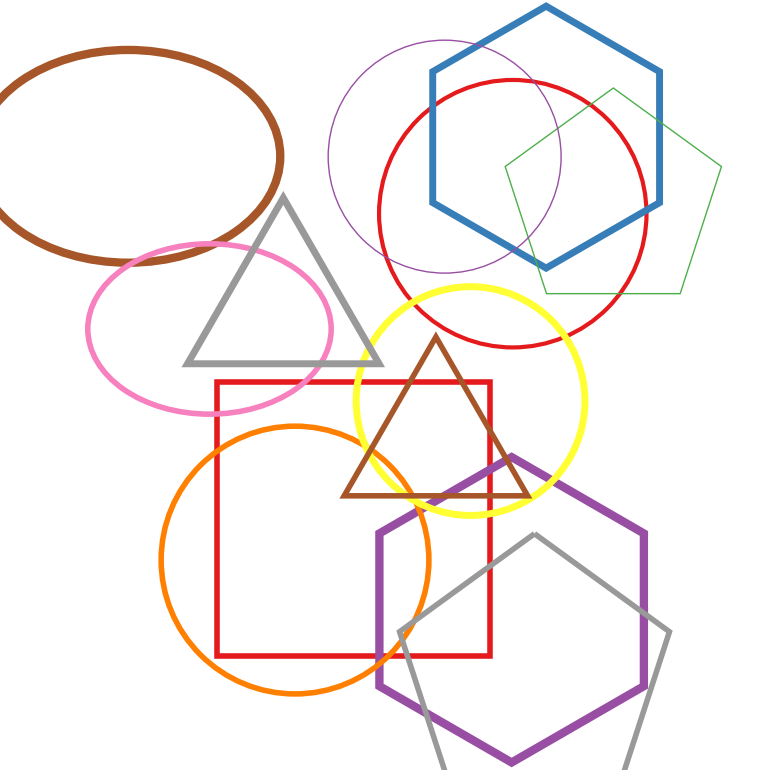[{"shape": "circle", "thickness": 1.5, "radius": 0.87, "center": [0.666, 0.722]}, {"shape": "square", "thickness": 2, "radius": 0.89, "center": [0.459, 0.326]}, {"shape": "hexagon", "thickness": 2.5, "radius": 0.85, "center": [0.709, 0.822]}, {"shape": "pentagon", "thickness": 0.5, "radius": 0.74, "center": [0.797, 0.738]}, {"shape": "circle", "thickness": 0.5, "radius": 0.76, "center": [0.577, 0.797]}, {"shape": "hexagon", "thickness": 3, "radius": 0.99, "center": [0.664, 0.208]}, {"shape": "circle", "thickness": 2, "radius": 0.87, "center": [0.383, 0.273]}, {"shape": "circle", "thickness": 2.5, "radius": 0.74, "center": [0.611, 0.479]}, {"shape": "triangle", "thickness": 2, "radius": 0.69, "center": [0.566, 0.425]}, {"shape": "oval", "thickness": 3, "radius": 0.99, "center": [0.167, 0.797]}, {"shape": "oval", "thickness": 2, "radius": 0.79, "center": [0.272, 0.573]}, {"shape": "triangle", "thickness": 2.5, "radius": 0.72, "center": [0.368, 0.599]}, {"shape": "pentagon", "thickness": 2, "radius": 0.92, "center": [0.694, 0.123]}]